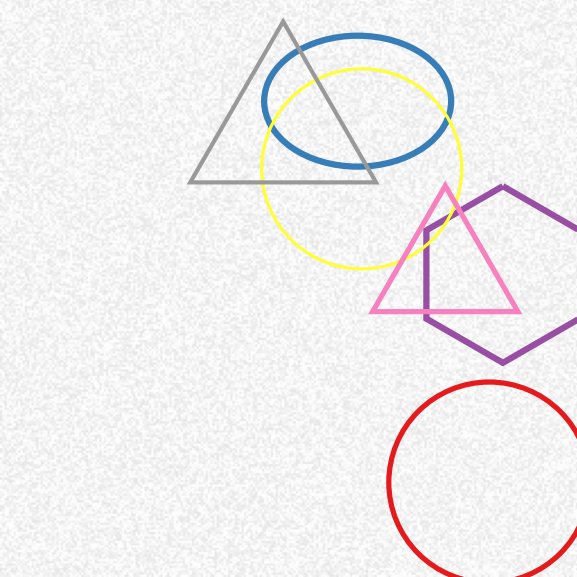[{"shape": "circle", "thickness": 2.5, "radius": 0.87, "center": [0.847, 0.164]}, {"shape": "oval", "thickness": 3, "radius": 0.81, "center": [0.619, 0.824]}, {"shape": "hexagon", "thickness": 3, "radius": 0.76, "center": [0.871, 0.524]}, {"shape": "circle", "thickness": 1.5, "radius": 0.87, "center": [0.626, 0.707]}, {"shape": "triangle", "thickness": 2.5, "radius": 0.73, "center": [0.771, 0.532]}, {"shape": "triangle", "thickness": 2, "radius": 0.93, "center": [0.49, 0.776]}]